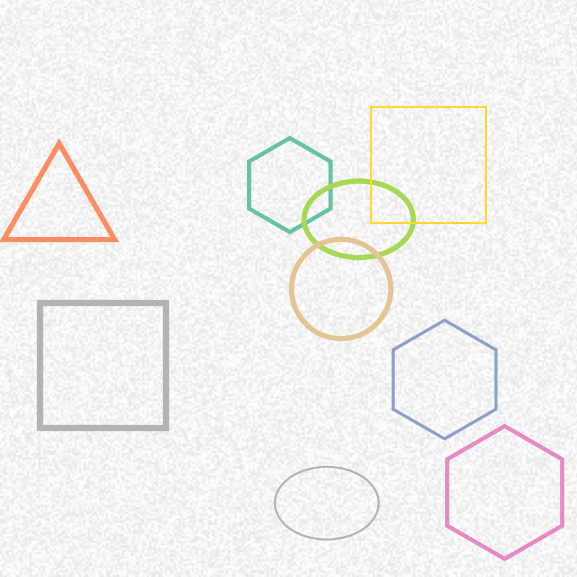[{"shape": "hexagon", "thickness": 2, "radius": 0.41, "center": [0.502, 0.679]}, {"shape": "triangle", "thickness": 2.5, "radius": 0.55, "center": [0.102, 0.64]}, {"shape": "hexagon", "thickness": 1.5, "radius": 0.51, "center": [0.77, 0.342]}, {"shape": "hexagon", "thickness": 2, "radius": 0.57, "center": [0.874, 0.146]}, {"shape": "oval", "thickness": 2.5, "radius": 0.47, "center": [0.621, 0.619]}, {"shape": "square", "thickness": 1, "radius": 0.5, "center": [0.742, 0.714]}, {"shape": "circle", "thickness": 2.5, "radius": 0.43, "center": [0.591, 0.499]}, {"shape": "square", "thickness": 3, "radius": 0.54, "center": [0.178, 0.366]}, {"shape": "oval", "thickness": 1, "radius": 0.45, "center": [0.566, 0.128]}]